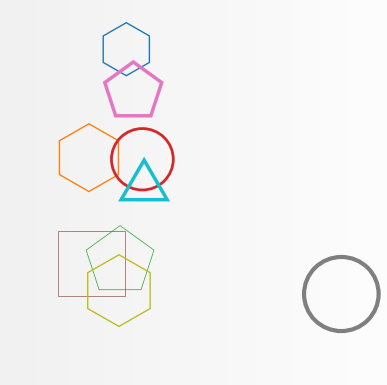[{"shape": "hexagon", "thickness": 1, "radius": 0.34, "center": [0.326, 0.872]}, {"shape": "hexagon", "thickness": 1, "radius": 0.44, "center": [0.23, 0.59]}, {"shape": "pentagon", "thickness": 0.5, "radius": 0.46, "center": [0.31, 0.322]}, {"shape": "circle", "thickness": 2, "radius": 0.4, "center": [0.367, 0.586]}, {"shape": "square", "thickness": 0.5, "radius": 0.43, "center": [0.236, 0.315]}, {"shape": "pentagon", "thickness": 2.5, "radius": 0.39, "center": [0.344, 0.762]}, {"shape": "circle", "thickness": 3, "radius": 0.48, "center": [0.881, 0.236]}, {"shape": "hexagon", "thickness": 1, "radius": 0.47, "center": [0.307, 0.245]}, {"shape": "triangle", "thickness": 2.5, "radius": 0.34, "center": [0.372, 0.516]}]